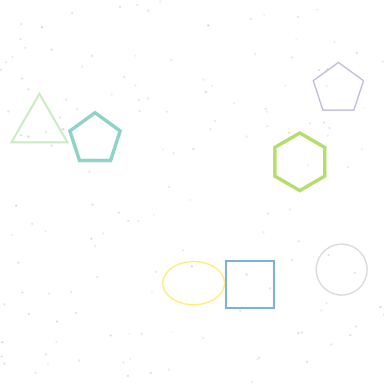[{"shape": "pentagon", "thickness": 2.5, "radius": 0.34, "center": [0.247, 0.639]}, {"shape": "pentagon", "thickness": 1, "radius": 0.34, "center": [0.879, 0.769]}, {"shape": "square", "thickness": 1.5, "radius": 0.31, "center": [0.649, 0.26]}, {"shape": "hexagon", "thickness": 2.5, "radius": 0.37, "center": [0.779, 0.58]}, {"shape": "circle", "thickness": 1, "radius": 0.33, "center": [0.887, 0.3]}, {"shape": "triangle", "thickness": 1.5, "radius": 0.42, "center": [0.102, 0.672]}, {"shape": "oval", "thickness": 1, "radius": 0.4, "center": [0.503, 0.265]}]